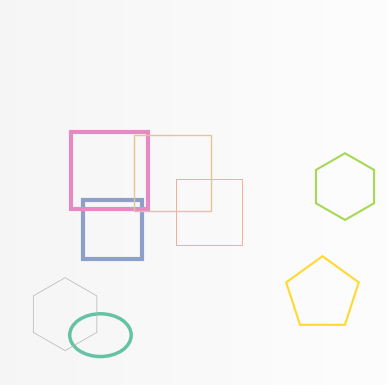[{"shape": "oval", "thickness": 2.5, "radius": 0.4, "center": [0.259, 0.129]}, {"shape": "square", "thickness": 0.5, "radius": 0.42, "center": [0.539, 0.449]}, {"shape": "square", "thickness": 3, "radius": 0.38, "center": [0.29, 0.404]}, {"shape": "square", "thickness": 3, "radius": 0.5, "center": [0.282, 0.557]}, {"shape": "hexagon", "thickness": 1.5, "radius": 0.43, "center": [0.89, 0.515]}, {"shape": "pentagon", "thickness": 1.5, "radius": 0.49, "center": [0.832, 0.236]}, {"shape": "square", "thickness": 1, "radius": 0.49, "center": [0.445, 0.55]}, {"shape": "hexagon", "thickness": 0.5, "radius": 0.47, "center": [0.168, 0.184]}]